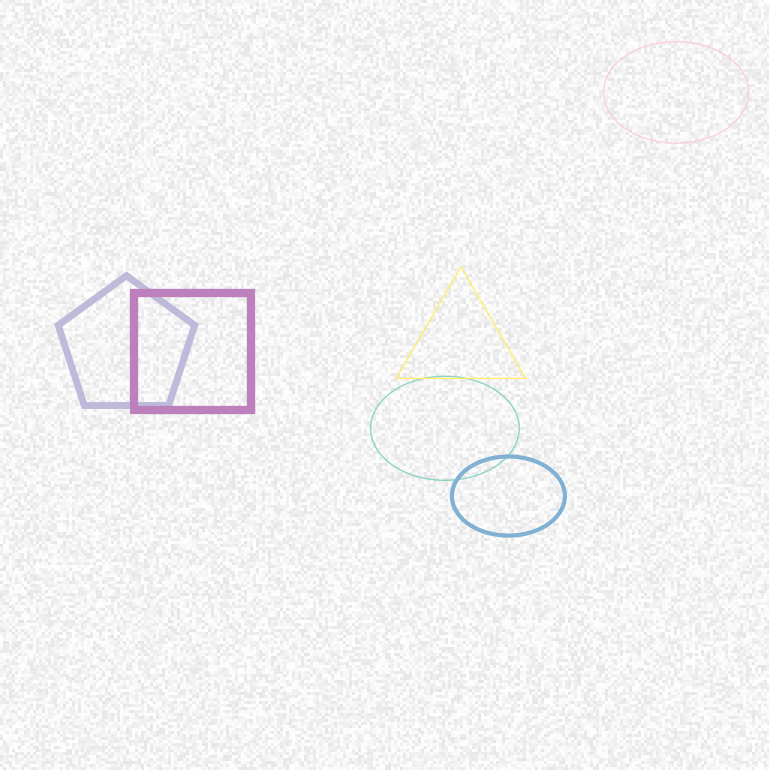[{"shape": "oval", "thickness": 0.5, "radius": 0.48, "center": [0.578, 0.444]}, {"shape": "pentagon", "thickness": 2.5, "radius": 0.47, "center": [0.164, 0.549]}, {"shape": "oval", "thickness": 1.5, "radius": 0.37, "center": [0.66, 0.356]}, {"shape": "oval", "thickness": 0.5, "radius": 0.47, "center": [0.878, 0.88]}, {"shape": "square", "thickness": 3, "radius": 0.38, "center": [0.25, 0.543]}, {"shape": "triangle", "thickness": 0.5, "radius": 0.48, "center": [0.599, 0.557]}]